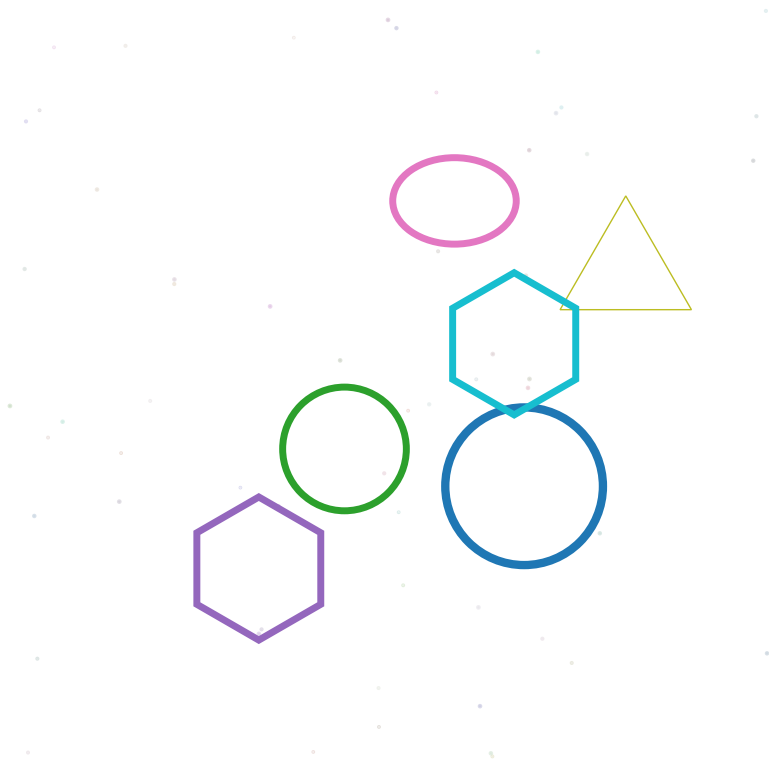[{"shape": "circle", "thickness": 3, "radius": 0.51, "center": [0.681, 0.369]}, {"shape": "circle", "thickness": 2.5, "radius": 0.4, "center": [0.447, 0.417]}, {"shape": "hexagon", "thickness": 2.5, "radius": 0.46, "center": [0.336, 0.262]}, {"shape": "oval", "thickness": 2.5, "radius": 0.4, "center": [0.59, 0.739]}, {"shape": "triangle", "thickness": 0.5, "radius": 0.49, "center": [0.813, 0.647]}, {"shape": "hexagon", "thickness": 2.5, "radius": 0.46, "center": [0.668, 0.553]}]